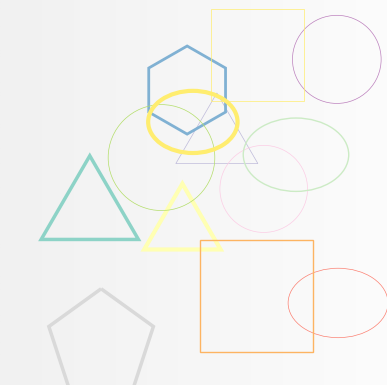[{"shape": "triangle", "thickness": 2.5, "radius": 0.72, "center": [0.232, 0.45]}, {"shape": "triangle", "thickness": 3, "radius": 0.57, "center": [0.471, 0.409]}, {"shape": "triangle", "thickness": 0.5, "radius": 0.61, "center": [0.56, 0.636]}, {"shape": "oval", "thickness": 0.5, "radius": 0.64, "center": [0.872, 0.213]}, {"shape": "hexagon", "thickness": 2, "radius": 0.57, "center": [0.483, 0.766]}, {"shape": "square", "thickness": 1, "radius": 0.73, "center": [0.662, 0.231]}, {"shape": "circle", "thickness": 0.5, "radius": 0.69, "center": [0.417, 0.591]}, {"shape": "circle", "thickness": 0.5, "radius": 0.57, "center": [0.681, 0.509]}, {"shape": "pentagon", "thickness": 2.5, "radius": 0.71, "center": [0.261, 0.108]}, {"shape": "circle", "thickness": 0.5, "radius": 0.57, "center": [0.869, 0.846]}, {"shape": "oval", "thickness": 1, "radius": 0.68, "center": [0.764, 0.598]}, {"shape": "square", "thickness": 0.5, "radius": 0.6, "center": [0.665, 0.858]}, {"shape": "oval", "thickness": 3, "radius": 0.58, "center": [0.498, 0.683]}]